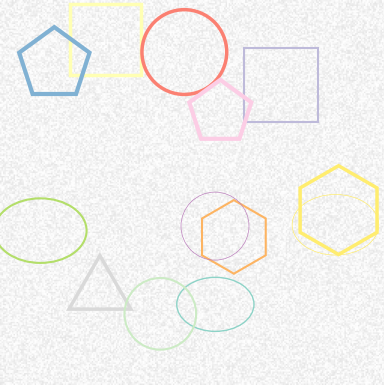[{"shape": "oval", "thickness": 1, "radius": 0.5, "center": [0.559, 0.209]}, {"shape": "square", "thickness": 2.5, "radius": 0.46, "center": [0.274, 0.897]}, {"shape": "square", "thickness": 1.5, "radius": 0.48, "center": [0.73, 0.78]}, {"shape": "circle", "thickness": 2.5, "radius": 0.55, "center": [0.479, 0.865]}, {"shape": "pentagon", "thickness": 3, "radius": 0.48, "center": [0.141, 0.834]}, {"shape": "hexagon", "thickness": 1.5, "radius": 0.48, "center": [0.607, 0.385]}, {"shape": "oval", "thickness": 1.5, "radius": 0.6, "center": [0.105, 0.401]}, {"shape": "pentagon", "thickness": 3, "radius": 0.42, "center": [0.572, 0.708]}, {"shape": "triangle", "thickness": 2.5, "radius": 0.46, "center": [0.259, 0.243]}, {"shape": "circle", "thickness": 0.5, "radius": 0.44, "center": [0.558, 0.413]}, {"shape": "circle", "thickness": 1.5, "radius": 0.47, "center": [0.416, 0.185]}, {"shape": "oval", "thickness": 0.5, "radius": 0.56, "center": [0.871, 0.416]}, {"shape": "hexagon", "thickness": 2.5, "radius": 0.58, "center": [0.879, 0.454]}]